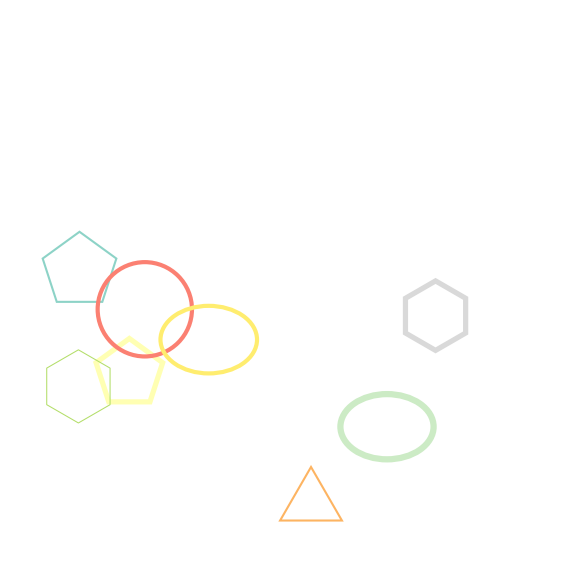[{"shape": "pentagon", "thickness": 1, "radius": 0.34, "center": [0.138, 0.531]}, {"shape": "pentagon", "thickness": 2.5, "radius": 0.3, "center": [0.224, 0.352]}, {"shape": "circle", "thickness": 2, "radius": 0.41, "center": [0.251, 0.464]}, {"shape": "triangle", "thickness": 1, "radius": 0.31, "center": [0.539, 0.129]}, {"shape": "hexagon", "thickness": 0.5, "radius": 0.32, "center": [0.136, 0.33]}, {"shape": "hexagon", "thickness": 2.5, "radius": 0.3, "center": [0.754, 0.453]}, {"shape": "oval", "thickness": 3, "radius": 0.4, "center": [0.67, 0.26]}, {"shape": "oval", "thickness": 2, "radius": 0.42, "center": [0.361, 0.411]}]